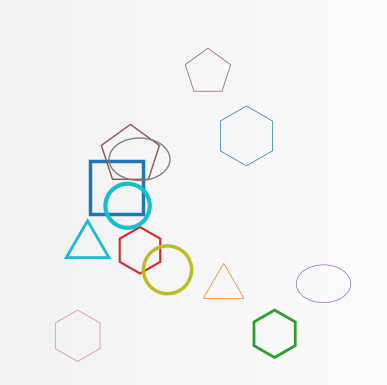[{"shape": "square", "thickness": 2.5, "radius": 0.34, "center": [0.301, 0.513]}, {"shape": "hexagon", "thickness": 0.5, "radius": 0.39, "center": [0.636, 0.647]}, {"shape": "triangle", "thickness": 0.5, "radius": 0.3, "center": [0.577, 0.255]}, {"shape": "hexagon", "thickness": 2, "radius": 0.31, "center": [0.709, 0.133]}, {"shape": "hexagon", "thickness": 1.5, "radius": 0.3, "center": [0.361, 0.35]}, {"shape": "oval", "thickness": 0.5, "radius": 0.35, "center": [0.835, 0.263]}, {"shape": "pentagon", "thickness": 1, "radius": 0.39, "center": [0.337, 0.598]}, {"shape": "pentagon", "thickness": 0.5, "radius": 0.31, "center": [0.537, 0.813]}, {"shape": "hexagon", "thickness": 0.5, "radius": 0.33, "center": [0.2, 0.128]}, {"shape": "oval", "thickness": 1, "radius": 0.39, "center": [0.36, 0.586]}, {"shape": "circle", "thickness": 2.5, "radius": 0.31, "center": [0.432, 0.299]}, {"shape": "triangle", "thickness": 2, "radius": 0.32, "center": [0.226, 0.363]}, {"shape": "circle", "thickness": 3, "radius": 0.29, "center": [0.329, 0.466]}]